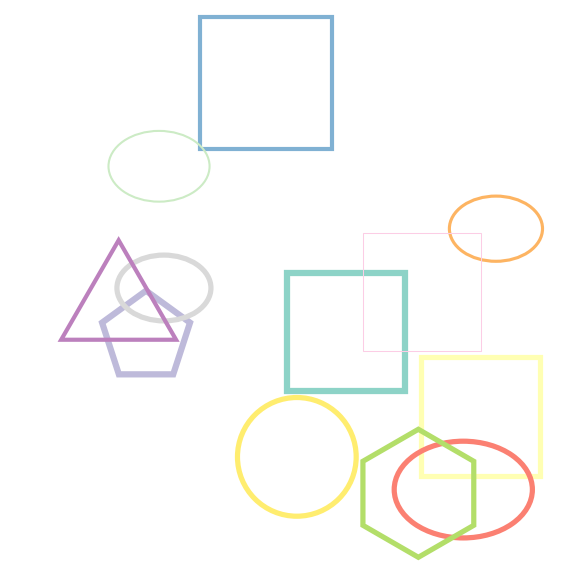[{"shape": "square", "thickness": 3, "radius": 0.51, "center": [0.599, 0.424]}, {"shape": "square", "thickness": 2.5, "radius": 0.52, "center": [0.832, 0.277]}, {"shape": "pentagon", "thickness": 3, "radius": 0.4, "center": [0.253, 0.416]}, {"shape": "oval", "thickness": 2.5, "radius": 0.6, "center": [0.802, 0.151]}, {"shape": "square", "thickness": 2, "radius": 0.57, "center": [0.461, 0.855]}, {"shape": "oval", "thickness": 1.5, "radius": 0.4, "center": [0.859, 0.603]}, {"shape": "hexagon", "thickness": 2.5, "radius": 0.55, "center": [0.724, 0.145]}, {"shape": "square", "thickness": 0.5, "radius": 0.51, "center": [0.731, 0.493]}, {"shape": "oval", "thickness": 2.5, "radius": 0.41, "center": [0.284, 0.5]}, {"shape": "triangle", "thickness": 2, "radius": 0.57, "center": [0.205, 0.468]}, {"shape": "oval", "thickness": 1, "radius": 0.44, "center": [0.275, 0.711]}, {"shape": "circle", "thickness": 2.5, "radius": 0.51, "center": [0.514, 0.208]}]